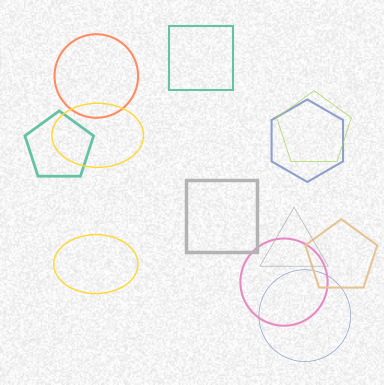[{"shape": "square", "thickness": 1.5, "radius": 0.42, "center": [0.521, 0.85]}, {"shape": "pentagon", "thickness": 2, "radius": 0.47, "center": [0.154, 0.618]}, {"shape": "circle", "thickness": 1.5, "radius": 0.54, "center": [0.25, 0.803]}, {"shape": "hexagon", "thickness": 1.5, "radius": 0.54, "center": [0.798, 0.635]}, {"shape": "circle", "thickness": 0.5, "radius": 0.6, "center": [0.792, 0.18]}, {"shape": "circle", "thickness": 1.5, "radius": 0.57, "center": [0.738, 0.267]}, {"shape": "pentagon", "thickness": 0.5, "radius": 0.51, "center": [0.816, 0.663]}, {"shape": "oval", "thickness": 1, "radius": 0.6, "center": [0.254, 0.649]}, {"shape": "oval", "thickness": 1, "radius": 0.55, "center": [0.249, 0.314]}, {"shape": "pentagon", "thickness": 1.5, "radius": 0.49, "center": [0.887, 0.333]}, {"shape": "square", "thickness": 2.5, "radius": 0.47, "center": [0.575, 0.439]}, {"shape": "triangle", "thickness": 0.5, "radius": 0.51, "center": [0.764, 0.36]}]